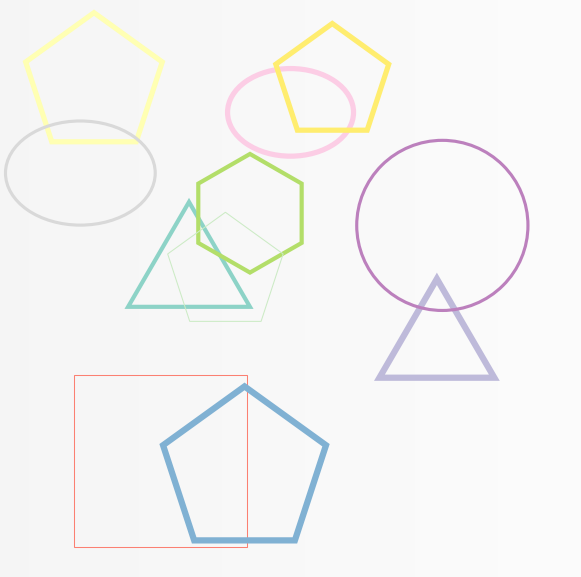[{"shape": "triangle", "thickness": 2, "radius": 0.61, "center": [0.325, 0.528]}, {"shape": "pentagon", "thickness": 2.5, "radius": 0.62, "center": [0.162, 0.854]}, {"shape": "triangle", "thickness": 3, "radius": 0.57, "center": [0.752, 0.402]}, {"shape": "square", "thickness": 0.5, "radius": 0.75, "center": [0.276, 0.201]}, {"shape": "pentagon", "thickness": 3, "radius": 0.74, "center": [0.421, 0.183]}, {"shape": "hexagon", "thickness": 2, "radius": 0.51, "center": [0.43, 0.63]}, {"shape": "oval", "thickness": 2.5, "radius": 0.54, "center": [0.5, 0.805]}, {"shape": "oval", "thickness": 1.5, "radius": 0.64, "center": [0.138, 0.699]}, {"shape": "circle", "thickness": 1.5, "radius": 0.74, "center": [0.761, 0.609]}, {"shape": "pentagon", "thickness": 0.5, "radius": 0.52, "center": [0.388, 0.527]}, {"shape": "pentagon", "thickness": 2.5, "radius": 0.51, "center": [0.572, 0.856]}]